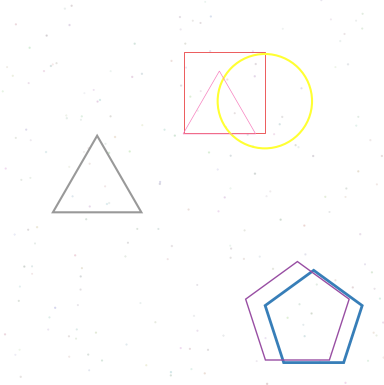[{"shape": "square", "thickness": 0.5, "radius": 0.53, "center": [0.583, 0.759]}, {"shape": "pentagon", "thickness": 2, "radius": 0.66, "center": [0.815, 0.165]}, {"shape": "pentagon", "thickness": 1, "radius": 0.71, "center": [0.772, 0.179]}, {"shape": "circle", "thickness": 1.5, "radius": 0.61, "center": [0.688, 0.737]}, {"shape": "triangle", "thickness": 0.5, "radius": 0.54, "center": [0.57, 0.707]}, {"shape": "triangle", "thickness": 1.5, "radius": 0.66, "center": [0.252, 0.515]}]